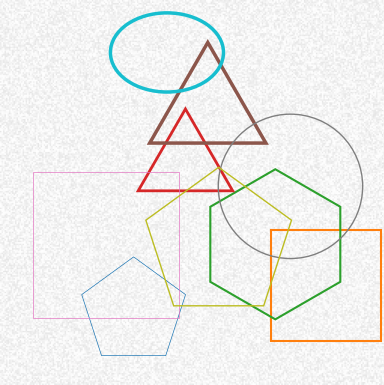[{"shape": "pentagon", "thickness": 0.5, "radius": 0.71, "center": [0.347, 0.191]}, {"shape": "square", "thickness": 1.5, "radius": 0.72, "center": [0.847, 0.259]}, {"shape": "hexagon", "thickness": 1.5, "radius": 0.97, "center": [0.715, 0.365]}, {"shape": "triangle", "thickness": 2, "radius": 0.71, "center": [0.482, 0.575]}, {"shape": "triangle", "thickness": 2.5, "radius": 0.87, "center": [0.54, 0.715]}, {"shape": "square", "thickness": 0.5, "radius": 0.95, "center": [0.275, 0.364]}, {"shape": "circle", "thickness": 1, "radius": 0.94, "center": [0.754, 0.516]}, {"shape": "pentagon", "thickness": 1, "radius": 0.99, "center": [0.568, 0.367]}, {"shape": "oval", "thickness": 2.5, "radius": 0.73, "center": [0.434, 0.864]}]